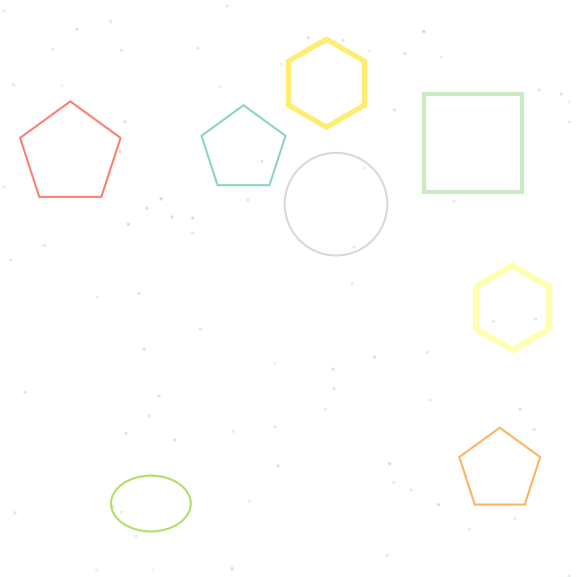[{"shape": "pentagon", "thickness": 1, "radius": 0.38, "center": [0.422, 0.74]}, {"shape": "hexagon", "thickness": 3, "radius": 0.37, "center": [0.888, 0.466]}, {"shape": "pentagon", "thickness": 1, "radius": 0.46, "center": [0.122, 0.732]}, {"shape": "pentagon", "thickness": 1, "radius": 0.37, "center": [0.865, 0.185]}, {"shape": "oval", "thickness": 1, "radius": 0.35, "center": [0.261, 0.127]}, {"shape": "circle", "thickness": 1, "radius": 0.44, "center": [0.582, 0.646]}, {"shape": "square", "thickness": 2, "radius": 0.42, "center": [0.819, 0.751]}, {"shape": "hexagon", "thickness": 2.5, "radius": 0.38, "center": [0.565, 0.855]}]